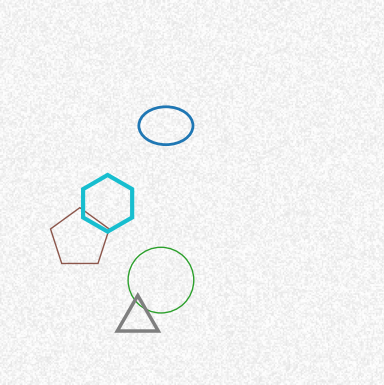[{"shape": "oval", "thickness": 2, "radius": 0.35, "center": [0.431, 0.673]}, {"shape": "circle", "thickness": 1, "radius": 0.43, "center": [0.418, 0.272]}, {"shape": "pentagon", "thickness": 1, "radius": 0.4, "center": [0.207, 0.381]}, {"shape": "triangle", "thickness": 2.5, "radius": 0.31, "center": [0.358, 0.171]}, {"shape": "hexagon", "thickness": 3, "radius": 0.37, "center": [0.28, 0.472]}]